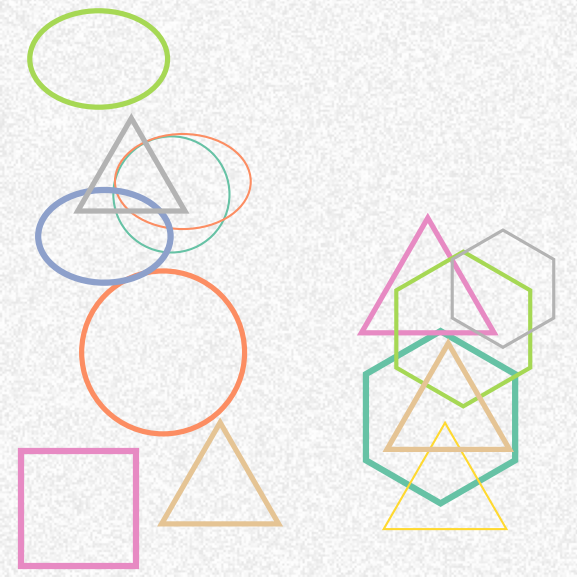[{"shape": "circle", "thickness": 1, "radius": 0.5, "center": [0.297, 0.662]}, {"shape": "hexagon", "thickness": 3, "radius": 0.75, "center": [0.763, 0.277]}, {"shape": "oval", "thickness": 1, "radius": 0.59, "center": [0.317, 0.685]}, {"shape": "circle", "thickness": 2.5, "radius": 0.71, "center": [0.282, 0.389]}, {"shape": "oval", "thickness": 3, "radius": 0.57, "center": [0.181, 0.59]}, {"shape": "triangle", "thickness": 2.5, "radius": 0.66, "center": [0.741, 0.489]}, {"shape": "square", "thickness": 3, "radius": 0.5, "center": [0.136, 0.119]}, {"shape": "oval", "thickness": 2.5, "radius": 0.6, "center": [0.171, 0.897]}, {"shape": "hexagon", "thickness": 2, "radius": 0.67, "center": [0.802, 0.429]}, {"shape": "triangle", "thickness": 1, "radius": 0.61, "center": [0.771, 0.144]}, {"shape": "triangle", "thickness": 2.5, "radius": 0.59, "center": [0.381, 0.15]}, {"shape": "triangle", "thickness": 2.5, "radius": 0.61, "center": [0.776, 0.282]}, {"shape": "hexagon", "thickness": 1.5, "radius": 0.51, "center": [0.871, 0.499]}, {"shape": "triangle", "thickness": 2.5, "radius": 0.54, "center": [0.227, 0.687]}]